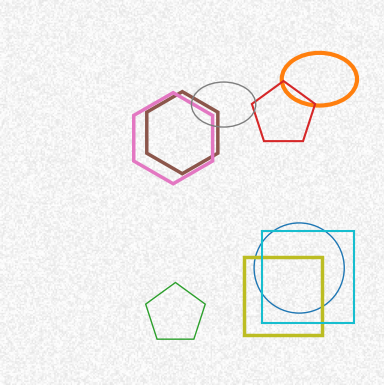[{"shape": "circle", "thickness": 1, "radius": 0.59, "center": [0.777, 0.304]}, {"shape": "oval", "thickness": 3, "radius": 0.49, "center": [0.83, 0.794]}, {"shape": "pentagon", "thickness": 1, "radius": 0.41, "center": [0.456, 0.185]}, {"shape": "pentagon", "thickness": 1.5, "radius": 0.43, "center": [0.736, 0.703]}, {"shape": "hexagon", "thickness": 2.5, "radius": 0.53, "center": [0.474, 0.655]}, {"shape": "hexagon", "thickness": 2.5, "radius": 0.59, "center": [0.45, 0.641]}, {"shape": "oval", "thickness": 1, "radius": 0.42, "center": [0.581, 0.728]}, {"shape": "square", "thickness": 2.5, "radius": 0.51, "center": [0.736, 0.231]}, {"shape": "square", "thickness": 1.5, "radius": 0.6, "center": [0.799, 0.279]}]